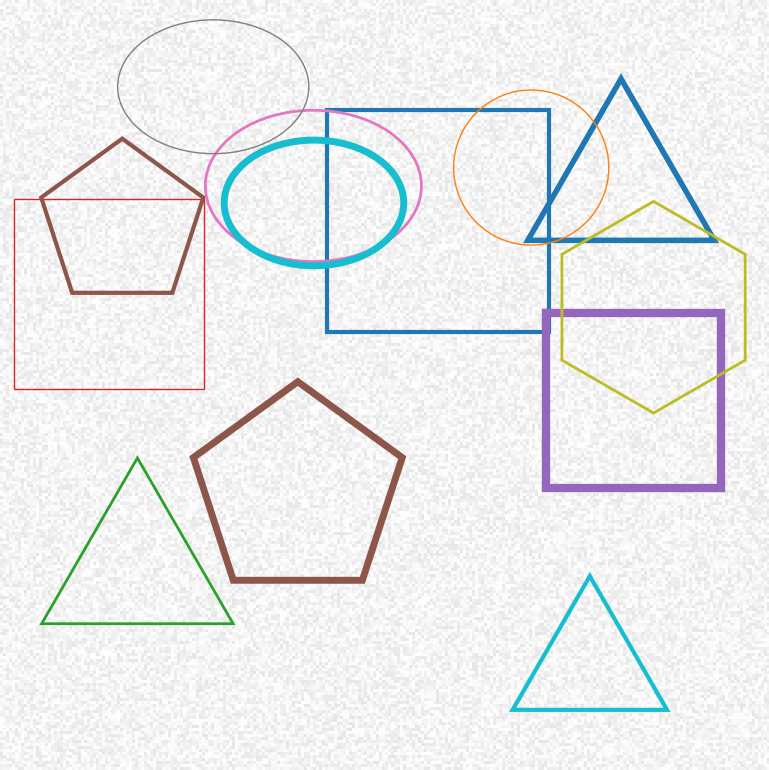[{"shape": "triangle", "thickness": 2, "radius": 0.7, "center": [0.807, 0.758]}, {"shape": "square", "thickness": 1.5, "radius": 0.72, "center": [0.569, 0.713]}, {"shape": "circle", "thickness": 0.5, "radius": 0.5, "center": [0.69, 0.782]}, {"shape": "triangle", "thickness": 1, "radius": 0.72, "center": [0.178, 0.262]}, {"shape": "square", "thickness": 0.5, "radius": 0.62, "center": [0.141, 0.619]}, {"shape": "square", "thickness": 3, "radius": 0.57, "center": [0.822, 0.48]}, {"shape": "pentagon", "thickness": 1.5, "radius": 0.55, "center": [0.159, 0.709]}, {"shape": "pentagon", "thickness": 2.5, "radius": 0.71, "center": [0.387, 0.362]}, {"shape": "oval", "thickness": 1, "radius": 0.7, "center": [0.407, 0.759]}, {"shape": "oval", "thickness": 0.5, "radius": 0.62, "center": [0.277, 0.887]}, {"shape": "hexagon", "thickness": 1, "radius": 0.69, "center": [0.849, 0.601]}, {"shape": "triangle", "thickness": 1.5, "radius": 0.58, "center": [0.766, 0.136]}, {"shape": "oval", "thickness": 2.5, "radius": 0.58, "center": [0.408, 0.736]}]